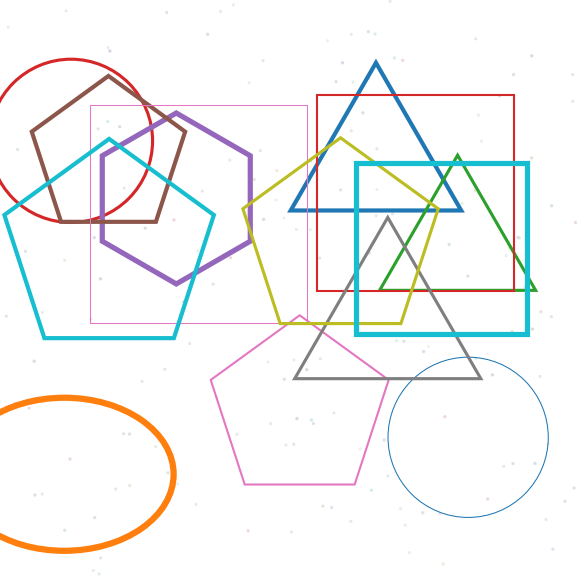[{"shape": "circle", "thickness": 0.5, "radius": 0.69, "center": [0.811, 0.242]}, {"shape": "triangle", "thickness": 2, "radius": 0.85, "center": [0.651, 0.72]}, {"shape": "oval", "thickness": 3, "radius": 0.95, "center": [0.111, 0.178]}, {"shape": "triangle", "thickness": 1.5, "radius": 0.78, "center": [0.792, 0.574]}, {"shape": "circle", "thickness": 1.5, "radius": 0.71, "center": [0.123, 0.755]}, {"shape": "square", "thickness": 1, "radius": 0.85, "center": [0.72, 0.665]}, {"shape": "hexagon", "thickness": 2.5, "radius": 0.74, "center": [0.305, 0.655]}, {"shape": "pentagon", "thickness": 2, "radius": 0.7, "center": [0.188, 0.728]}, {"shape": "square", "thickness": 0.5, "radius": 0.94, "center": [0.344, 0.628]}, {"shape": "pentagon", "thickness": 1, "radius": 0.81, "center": [0.519, 0.291]}, {"shape": "triangle", "thickness": 1.5, "radius": 0.93, "center": [0.671, 0.436]}, {"shape": "pentagon", "thickness": 1.5, "radius": 0.89, "center": [0.59, 0.583]}, {"shape": "square", "thickness": 2.5, "radius": 0.74, "center": [0.764, 0.569]}, {"shape": "pentagon", "thickness": 2, "radius": 0.95, "center": [0.189, 0.568]}]